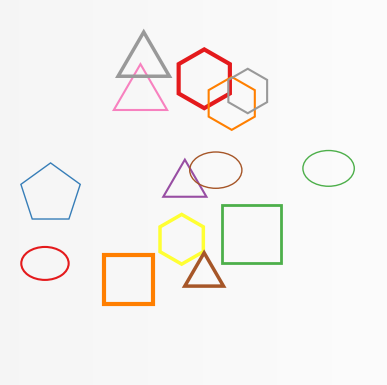[{"shape": "oval", "thickness": 1.5, "radius": 0.31, "center": [0.116, 0.316]}, {"shape": "hexagon", "thickness": 3, "radius": 0.38, "center": [0.527, 0.795]}, {"shape": "pentagon", "thickness": 1, "radius": 0.4, "center": [0.131, 0.496]}, {"shape": "square", "thickness": 2, "radius": 0.38, "center": [0.649, 0.392]}, {"shape": "oval", "thickness": 1, "radius": 0.33, "center": [0.848, 0.563]}, {"shape": "triangle", "thickness": 1.5, "radius": 0.32, "center": [0.477, 0.521]}, {"shape": "hexagon", "thickness": 1.5, "radius": 0.34, "center": [0.598, 0.731]}, {"shape": "square", "thickness": 3, "radius": 0.32, "center": [0.332, 0.275]}, {"shape": "hexagon", "thickness": 2.5, "radius": 0.32, "center": [0.469, 0.378]}, {"shape": "triangle", "thickness": 2.5, "radius": 0.29, "center": [0.527, 0.286]}, {"shape": "oval", "thickness": 1, "radius": 0.34, "center": [0.557, 0.558]}, {"shape": "triangle", "thickness": 1.5, "radius": 0.4, "center": [0.362, 0.754]}, {"shape": "triangle", "thickness": 2.5, "radius": 0.38, "center": [0.371, 0.84]}, {"shape": "hexagon", "thickness": 1.5, "radius": 0.29, "center": [0.639, 0.764]}]